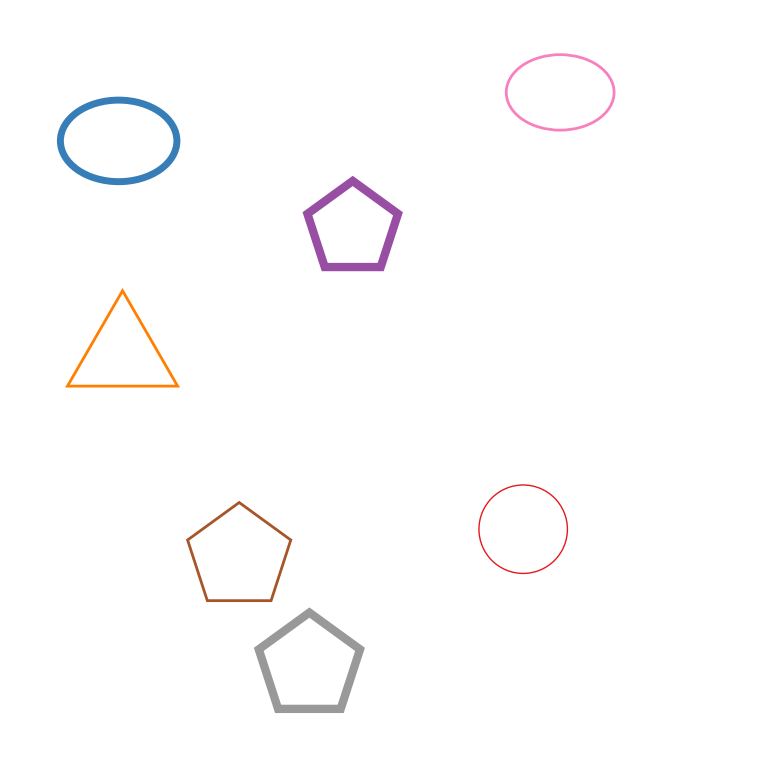[{"shape": "circle", "thickness": 0.5, "radius": 0.29, "center": [0.679, 0.313]}, {"shape": "oval", "thickness": 2.5, "radius": 0.38, "center": [0.154, 0.817]}, {"shape": "pentagon", "thickness": 3, "radius": 0.31, "center": [0.458, 0.703]}, {"shape": "triangle", "thickness": 1, "radius": 0.41, "center": [0.159, 0.54]}, {"shape": "pentagon", "thickness": 1, "radius": 0.35, "center": [0.311, 0.277]}, {"shape": "oval", "thickness": 1, "radius": 0.35, "center": [0.727, 0.88]}, {"shape": "pentagon", "thickness": 3, "radius": 0.35, "center": [0.402, 0.135]}]